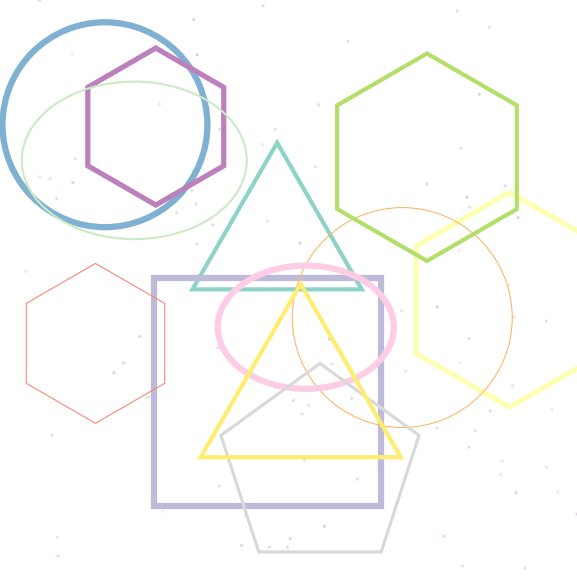[{"shape": "triangle", "thickness": 2, "radius": 0.85, "center": [0.48, 0.583]}, {"shape": "hexagon", "thickness": 2.5, "radius": 0.93, "center": [0.882, 0.48]}, {"shape": "square", "thickness": 3, "radius": 0.99, "center": [0.463, 0.32]}, {"shape": "hexagon", "thickness": 0.5, "radius": 0.69, "center": [0.165, 0.405]}, {"shape": "circle", "thickness": 3, "radius": 0.89, "center": [0.182, 0.783]}, {"shape": "circle", "thickness": 0.5, "radius": 0.95, "center": [0.697, 0.449]}, {"shape": "hexagon", "thickness": 2, "radius": 0.9, "center": [0.739, 0.727]}, {"shape": "oval", "thickness": 3, "radius": 0.76, "center": [0.529, 0.433]}, {"shape": "pentagon", "thickness": 1.5, "radius": 0.9, "center": [0.554, 0.189]}, {"shape": "hexagon", "thickness": 2.5, "radius": 0.68, "center": [0.27, 0.78]}, {"shape": "oval", "thickness": 1, "radius": 0.97, "center": [0.232, 0.721]}, {"shape": "triangle", "thickness": 2, "radius": 1.0, "center": [0.521, 0.307]}]